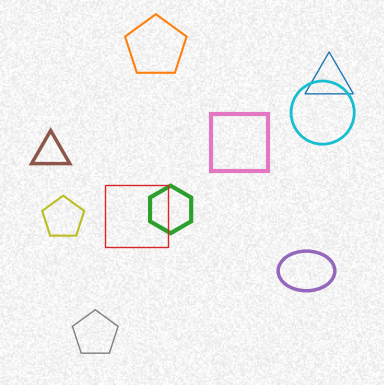[{"shape": "triangle", "thickness": 1, "radius": 0.36, "center": [0.855, 0.793]}, {"shape": "pentagon", "thickness": 1.5, "radius": 0.42, "center": [0.405, 0.879]}, {"shape": "hexagon", "thickness": 3, "radius": 0.31, "center": [0.443, 0.456]}, {"shape": "square", "thickness": 1, "radius": 0.4, "center": [0.355, 0.438]}, {"shape": "oval", "thickness": 2.5, "radius": 0.37, "center": [0.796, 0.296]}, {"shape": "triangle", "thickness": 2.5, "radius": 0.29, "center": [0.132, 0.604]}, {"shape": "square", "thickness": 3, "radius": 0.37, "center": [0.623, 0.629]}, {"shape": "pentagon", "thickness": 1, "radius": 0.31, "center": [0.247, 0.133]}, {"shape": "pentagon", "thickness": 1.5, "radius": 0.29, "center": [0.164, 0.434]}, {"shape": "circle", "thickness": 2, "radius": 0.41, "center": [0.838, 0.708]}]